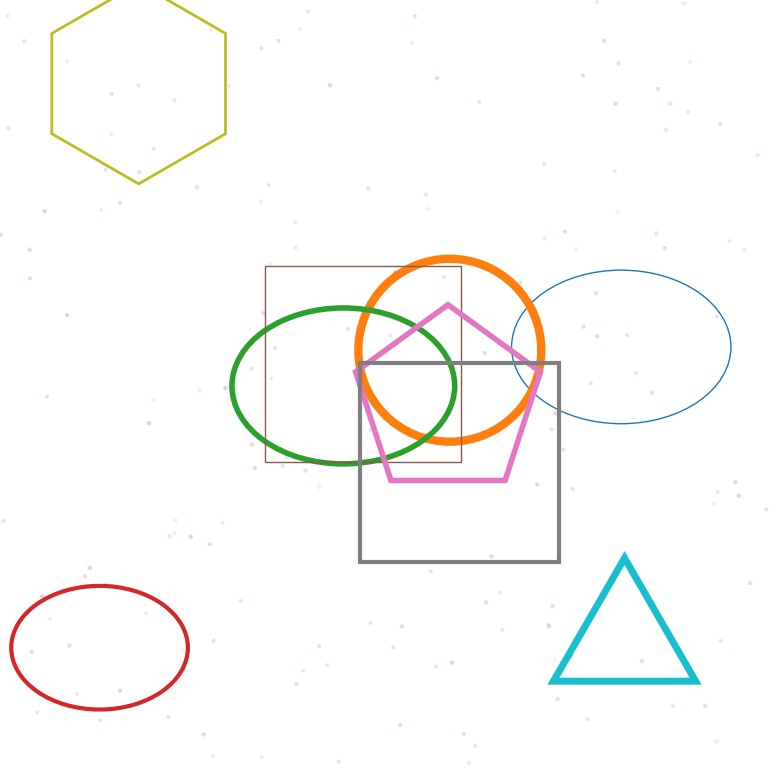[{"shape": "oval", "thickness": 0.5, "radius": 0.71, "center": [0.807, 0.549]}, {"shape": "circle", "thickness": 3, "radius": 0.59, "center": [0.584, 0.545]}, {"shape": "oval", "thickness": 2, "radius": 0.72, "center": [0.446, 0.499]}, {"shape": "oval", "thickness": 1.5, "radius": 0.57, "center": [0.129, 0.159]}, {"shape": "square", "thickness": 0.5, "radius": 0.64, "center": [0.471, 0.527]}, {"shape": "pentagon", "thickness": 2, "radius": 0.63, "center": [0.582, 0.478]}, {"shape": "square", "thickness": 1.5, "radius": 0.65, "center": [0.597, 0.399]}, {"shape": "hexagon", "thickness": 1, "radius": 0.65, "center": [0.18, 0.891]}, {"shape": "triangle", "thickness": 2.5, "radius": 0.53, "center": [0.811, 0.169]}]